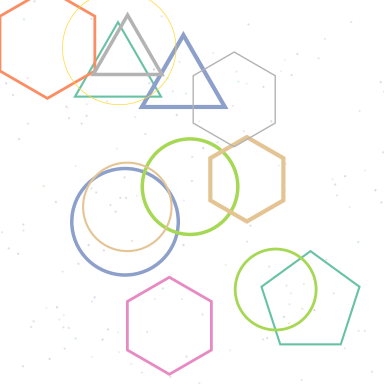[{"shape": "pentagon", "thickness": 1.5, "radius": 0.67, "center": [0.806, 0.214]}, {"shape": "triangle", "thickness": 1.5, "radius": 0.64, "center": [0.306, 0.813]}, {"shape": "hexagon", "thickness": 2, "radius": 0.71, "center": [0.123, 0.887]}, {"shape": "triangle", "thickness": 3, "radius": 0.62, "center": [0.476, 0.784]}, {"shape": "circle", "thickness": 2.5, "radius": 0.69, "center": [0.325, 0.424]}, {"shape": "hexagon", "thickness": 2, "radius": 0.63, "center": [0.44, 0.154]}, {"shape": "circle", "thickness": 2.5, "radius": 0.62, "center": [0.494, 0.515]}, {"shape": "circle", "thickness": 2, "radius": 0.53, "center": [0.716, 0.248]}, {"shape": "circle", "thickness": 0.5, "radius": 0.74, "center": [0.31, 0.875]}, {"shape": "hexagon", "thickness": 3, "radius": 0.55, "center": [0.641, 0.534]}, {"shape": "circle", "thickness": 1.5, "radius": 0.57, "center": [0.331, 0.463]}, {"shape": "hexagon", "thickness": 1, "radius": 0.62, "center": [0.608, 0.742]}, {"shape": "triangle", "thickness": 2.5, "radius": 0.51, "center": [0.331, 0.858]}]